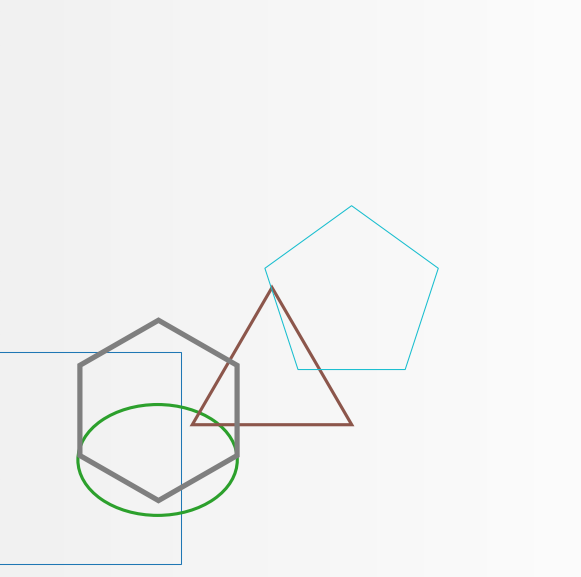[{"shape": "square", "thickness": 0.5, "radius": 0.92, "center": [0.128, 0.206]}, {"shape": "oval", "thickness": 1.5, "radius": 0.69, "center": [0.271, 0.203]}, {"shape": "triangle", "thickness": 1.5, "radius": 0.79, "center": [0.468, 0.343]}, {"shape": "hexagon", "thickness": 2.5, "radius": 0.78, "center": [0.273, 0.288]}, {"shape": "pentagon", "thickness": 0.5, "radius": 0.78, "center": [0.605, 0.486]}]